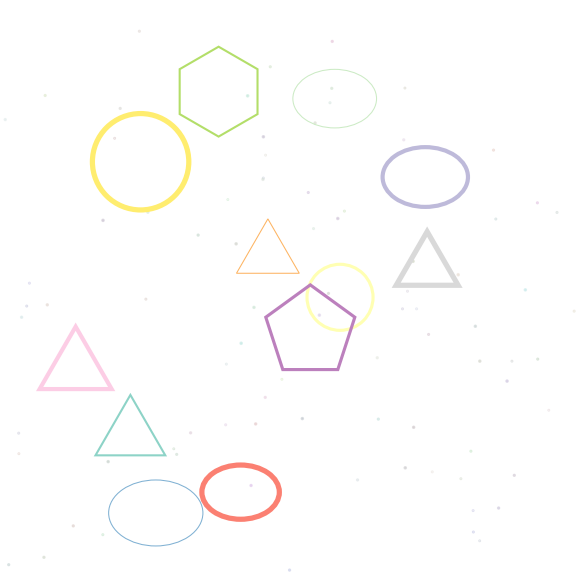[{"shape": "triangle", "thickness": 1, "radius": 0.35, "center": [0.226, 0.246]}, {"shape": "circle", "thickness": 1.5, "radius": 0.29, "center": [0.589, 0.484]}, {"shape": "oval", "thickness": 2, "radius": 0.37, "center": [0.736, 0.693]}, {"shape": "oval", "thickness": 2.5, "radius": 0.34, "center": [0.417, 0.147]}, {"shape": "oval", "thickness": 0.5, "radius": 0.41, "center": [0.27, 0.111]}, {"shape": "triangle", "thickness": 0.5, "radius": 0.31, "center": [0.464, 0.557]}, {"shape": "hexagon", "thickness": 1, "radius": 0.39, "center": [0.379, 0.84]}, {"shape": "triangle", "thickness": 2, "radius": 0.36, "center": [0.131, 0.361]}, {"shape": "triangle", "thickness": 2.5, "radius": 0.31, "center": [0.74, 0.536]}, {"shape": "pentagon", "thickness": 1.5, "radius": 0.41, "center": [0.537, 0.425]}, {"shape": "oval", "thickness": 0.5, "radius": 0.36, "center": [0.58, 0.828]}, {"shape": "circle", "thickness": 2.5, "radius": 0.42, "center": [0.243, 0.719]}]